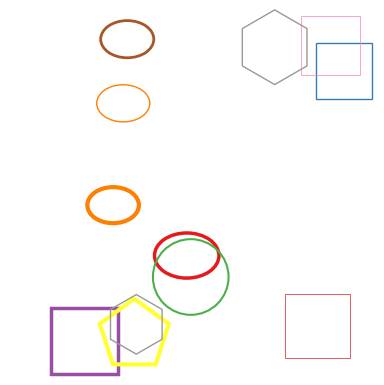[{"shape": "oval", "thickness": 2.5, "radius": 0.42, "center": [0.485, 0.336]}, {"shape": "square", "thickness": 0.5, "radius": 0.42, "center": [0.825, 0.153]}, {"shape": "square", "thickness": 1, "radius": 0.36, "center": [0.894, 0.815]}, {"shape": "circle", "thickness": 1.5, "radius": 0.49, "center": [0.495, 0.281]}, {"shape": "square", "thickness": 2.5, "radius": 0.43, "center": [0.22, 0.114]}, {"shape": "oval", "thickness": 1, "radius": 0.34, "center": [0.32, 0.732]}, {"shape": "oval", "thickness": 3, "radius": 0.33, "center": [0.294, 0.467]}, {"shape": "pentagon", "thickness": 3, "radius": 0.47, "center": [0.349, 0.13]}, {"shape": "oval", "thickness": 2, "radius": 0.34, "center": [0.33, 0.898]}, {"shape": "square", "thickness": 0.5, "radius": 0.38, "center": [0.858, 0.881]}, {"shape": "hexagon", "thickness": 1, "radius": 0.48, "center": [0.713, 0.877]}, {"shape": "hexagon", "thickness": 1, "radius": 0.39, "center": [0.354, 0.158]}]